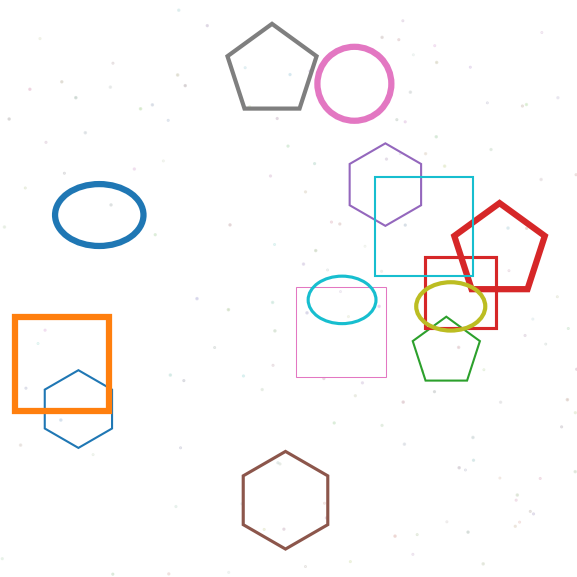[{"shape": "oval", "thickness": 3, "radius": 0.38, "center": [0.172, 0.627]}, {"shape": "hexagon", "thickness": 1, "radius": 0.34, "center": [0.136, 0.291]}, {"shape": "square", "thickness": 3, "radius": 0.41, "center": [0.108, 0.369]}, {"shape": "pentagon", "thickness": 1, "radius": 0.31, "center": [0.773, 0.39]}, {"shape": "pentagon", "thickness": 3, "radius": 0.41, "center": [0.865, 0.565]}, {"shape": "square", "thickness": 1.5, "radius": 0.31, "center": [0.797, 0.492]}, {"shape": "hexagon", "thickness": 1, "radius": 0.36, "center": [0.667, 0.679]}, {"shape": "hexagon", "thickness": 1.5, "radius": 0.42, "center": [0.494, 0.133]}, {"shape": "circle", "thickness": 3, "radius": 0.32, "center": [0.614, 0.854]}, {"shape": "square", "thickness": 0.5, "radius": 0.39, "center": [0.591, 0.424]}, {"shape": "pentagon", "thickness": 2, "radius": 0.41, "center": [0.471, 0.877]}, {"shape": "oval", "thickness": 2, "radius": 0.3, "center": [0.781, 0.469]}, {"shape": "square", "thickness": 1, "radius": 0.43, "center": [0.734, 0.607]}, {"shape": "oval", "thickness": 1.5, "radius": 0.29, "center": [0.592, 0.48]}]